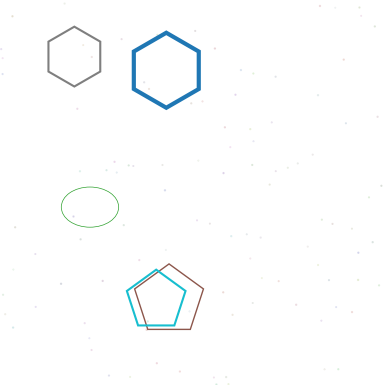[{"shape": "hexagon", "thickness": 3, "radius": 0.49, "center": [0.432, 0.818]}, {"shape": "oval", "thickness": 0.5, "radius": 0.37, "center": [0.234, 0.462]}, {"shape": "pentagon", "thickness": 1, "radius": 0.47, "center": [0.439, 0.22]}, {"shape": "hexagon", "thickness": 1.5, "radius": 0.39, "center": [0.193, 0.853]}, {"shape": "pentagon", "thickness": 1.5, "radius": 0.4, "center": [0.406, 0.219]}]